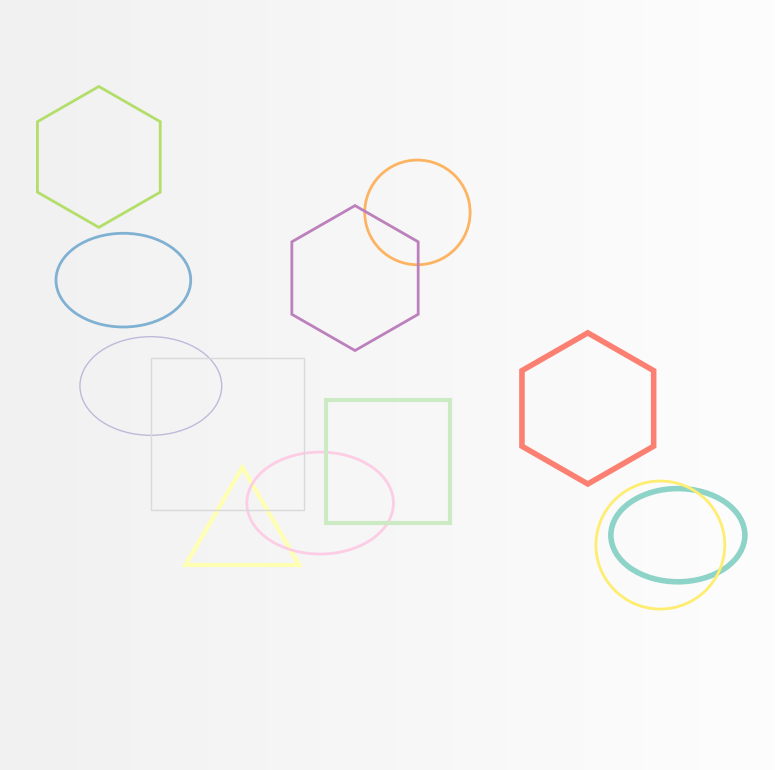[{"shape": "oval", "thickness": 2, "radius": 0.43, "center": [0.875, 0.305]}, {"shape": "triangle", "thickness": 1.5, "radius": 0.42, "center": [0.313, 0.309]}, {"shape": "oval", "thickness": 0.5, "radius": 0.46, "center": [0.195, 0.499]}, {"shape": "hexagon", "thickness": 2, "radius": 0.49, "center": [0.758, 0.47]}, {"shape": "oval", "thickness": 1, "radius": 0.43, "center": [0.159, 0.636]}, {"shape": "circle", "thickness": 1, "radius": 0.34, "center": [0.539, 0.724]}, {"shape": "hexagon", "thickness": 1, "radius": 0.46, "center": [0.128, 0.796]}, {"shape": "oval", "thickness": 1, "radius": 0.47, "center": [0.413, 0.347]}, {"shape": "square", "thickness": 0.5, "radius": 0.49, "center": [0.294, 0.436]}, {"shape": "hexagon", "thickness": 1, "radius": 0.47, "center": [0.458, 0.639]}, {"shape": "square", "thickness": 1.5, "radius": 0.4, "center": [0.501, 0.401]}, {"shape": "circle", "thickness": 1, "radius": 0.42, "center": [0.852, 0.292]}]